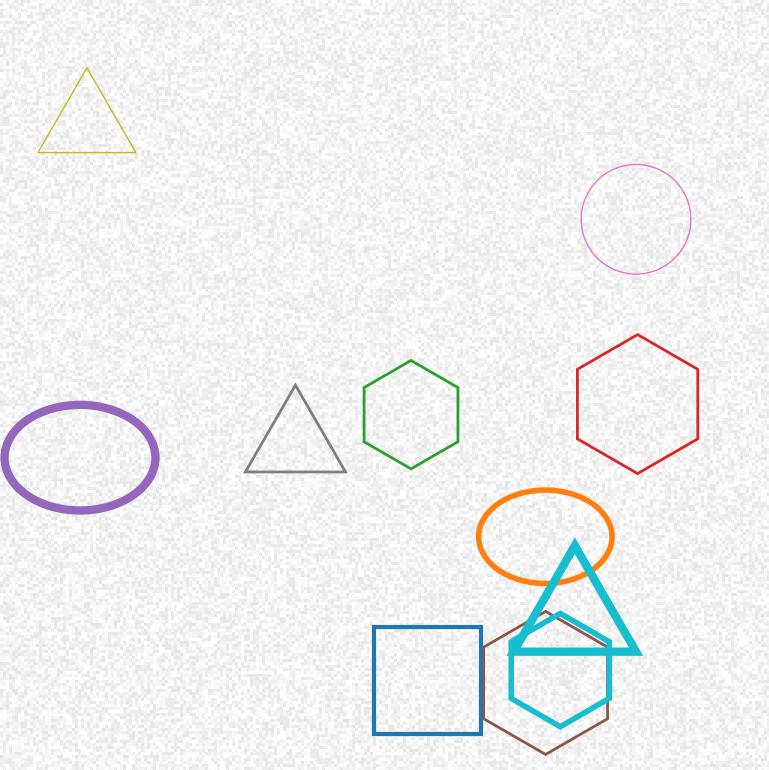[{"shape": "square", "thickness": 1.5, "radius": 0.35, "center": [0.556, 0.117]}, {"shape": "oval", "thickness": 2, "radius": 0.43, "center": [0.708, 0.303]}, {"shape": "hexagon", "thickness": 1, "radius": 0.35, "center": [0.534, 0.461]}, {"shape": "hexagon", "thickness": 1, "radius": 0.45, "center": [0.828, 0.475]}, {"shape": "oval", "thickness": 3, "radius": 0.49, "center": [0.104, 0.406]}, {"shape": "hexagon", "thickness": 1, "radius": 0.46, "center": [0.709, 0.113]}, {"shape": "circle", "thickness": 0.5, "radius": 0.36, "center": [0.826, 0.715]}, {"shape": "triangle", "thickness": 1, "radius": 0.38, "center": [0.384, 0.425]}, {"shape": "triangle", "thickness": 0.5, "radius": 0.37, "center": [0.113, 0.839]}, {"shape": "hexagon", "thickness": 2, "radius": 0.37, "center": [0.728, 0.13]}, {"shape": "triangle", "thickness": 3, "radius": 0.46, "center": [0.747, 0.199]}]